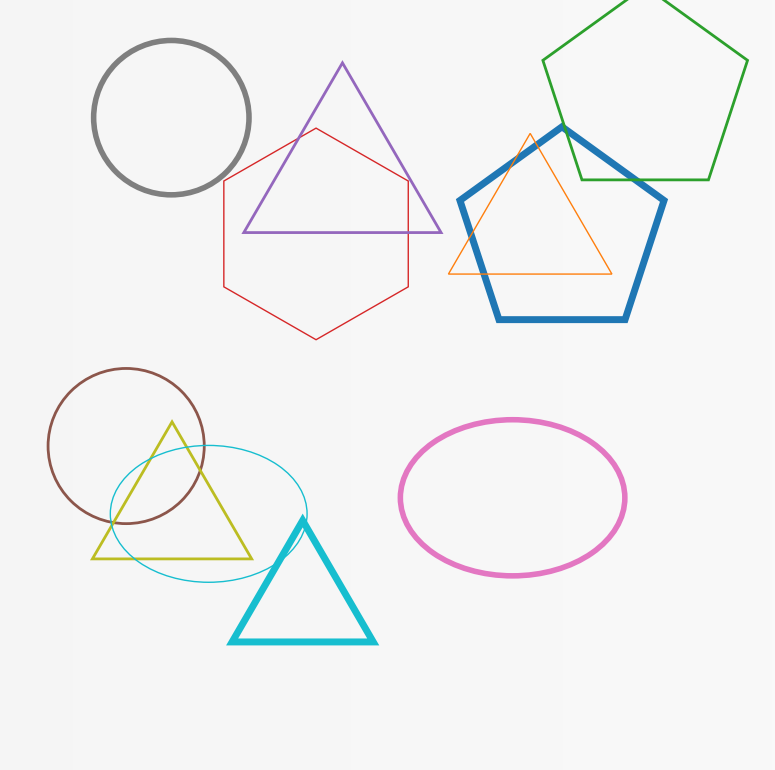[{"shape": "pentagon", "thickness": 2.5, "radius": 0.69, "center": [0.725, 0.697]}, {"shape": "triangle", "thickness": 0.5, "radius": 0.61, "center": [0.684, 0.705]}, {"shape": "pentagon", "thickness": 1, "radius": 0.69, "center": [0.833, 0.879]}, {"shape": "hexagon", "thickness": 0.5, "radius": 0.69, "center": [0.408, 0.696]}, {"shape": "triangle", "thickness": 1, "radius": 0.73, "center": [0.442, 0.771]}, {"shape": "circle", "thickness": 1, "radius": 0.5, "center": [0.163, 0.421]}, {"shape": "oval", "thickness": 2, "radius": 0.72, "center": [0.661, 0.354]}, {"shape": "circle", "thickness": 2, "radius": 0.5, "center": [0.221, 0.847]}, {"shape": "triangle", "thickness": 1, "radius": 0.59, "center": [0.222, 0.333]}, {"shape": "oval", "thickness": 0.5, "radius": 0.63, "center": [0.269, 0.333]}, {"shape": "triangle", "thickness": 2.5, "radius": 0.53, "center": [0.391, 0.219]}]